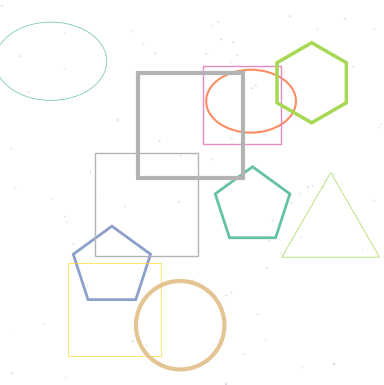[{"shape": "pentagon", "thickness": 2, "radius": 0.51, "center": [0.656, 0.465]}, {"shape": "oval", "thickness": 0.5, "radius": 0.73, "center": [0.132, 0.841]}, {"shape": "oval", "thickness": 1.5, "radius": 0.58, "center": [0.652, 0.737]}, {"shape": "pentagon", "thickness": 2, "radius": 0.53, "center": [0.291, 0.307]}, {"shape": "square", "thickness": 1, "radius": 0.51, "center": [0.628, 0.728]}, {"shape": "hexagon", "thickness": 2.5, "radius": 0.52, "center": [0.81, 0.785]}, {"shape": "triangle", "thickness": 0.5, "radius": 0.73, "center": [0.859, 0.405]}, {"shape": "square", "thickness": 0.5, "radius": 0.6, "center": [0.297, 0.195]}, {"shape": "circle", "thickness": 3, "radius": 0.57, "center": [0.468, 0.155]}, {"shape": "square", "thickness": 3, "radius": 0.68, "center": [0.494, 0.673]}, {"shape": "square", "thickness": 1, "radius": 0.67, "center": [0.381, 0.469]}]